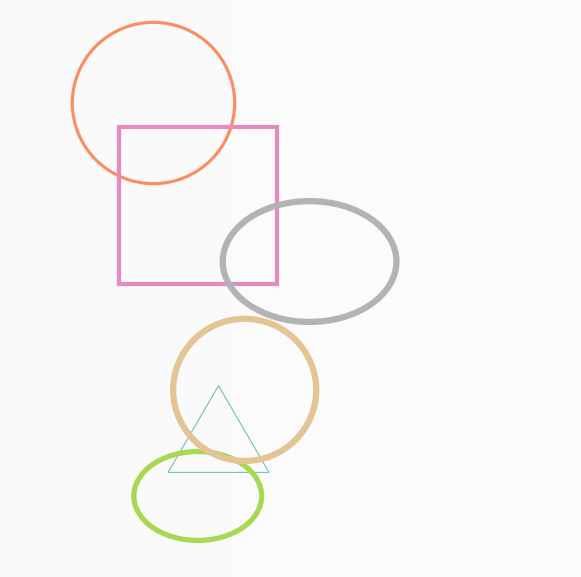[{"shape": "triangle", "thickness": 0.5, "radius": 0.5, "center": [0.376, 0.231]}, {"shape": "circle", "thickness": 1.5, "radius": 0.7, "center": [0.264, 0.821]}, {"shape": "square", "thickness": 2, "radius": 0.68, "center": [0.341, 0.643]}, {"shape": "oval", "thickness": 2.5, "radius": 0.55, "center": [0.34, 0.14]}, {"shape": "circle", "thickness": 3, "radius": 0.62, "center": [0.421, 0.324]}, {"shape": "oval", "thickness": 3, "radius": 0.75, "center": [0.533, 0.546]}]